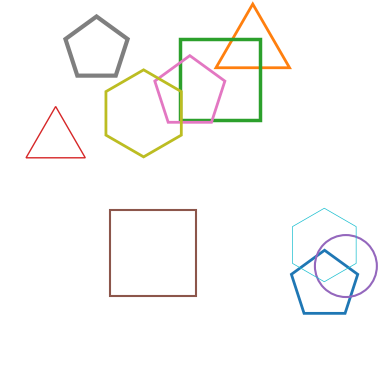[{"shape": "pentagon", "thickness": 2, "radius": 0.45, "center": [0.843, 0.259]}, {"shape": "triangle", "thickness": 2, "radius": 0.55, "center": [0.657, 0.879]}, {"shape": "square", "thickness": 2.5, "radius": 0.52, "center": [0.572, 0.793]}, {"shape": "triangle", "thickness": 1, "radius": 0.44, "center": [0.145, 0.635]}, {"shape": "circle", "thickness": 1.5, "radius": 0.4, "center": [0.898, 0.309]}, {"shape": "square", "thickness": 1.5, "radius": 0.56, "center": [0.398, 0.344]}, {"shape": "pentagon", "thickness": 2, "radius": 0.48, "center": [0.493, 0.76]}, {"shape": "pentagon", "thickness": 3, "radius": 0.42, "center": [0.251, 0.872]}, {"shape": "hexagon", "thickness": 2, "radius": 0.57, "center": [0.373, 0.706]}, {"shape": "hexagon", "thickness": 0.5, "radius": 0.48, "center": [0.842, 0.364]}]